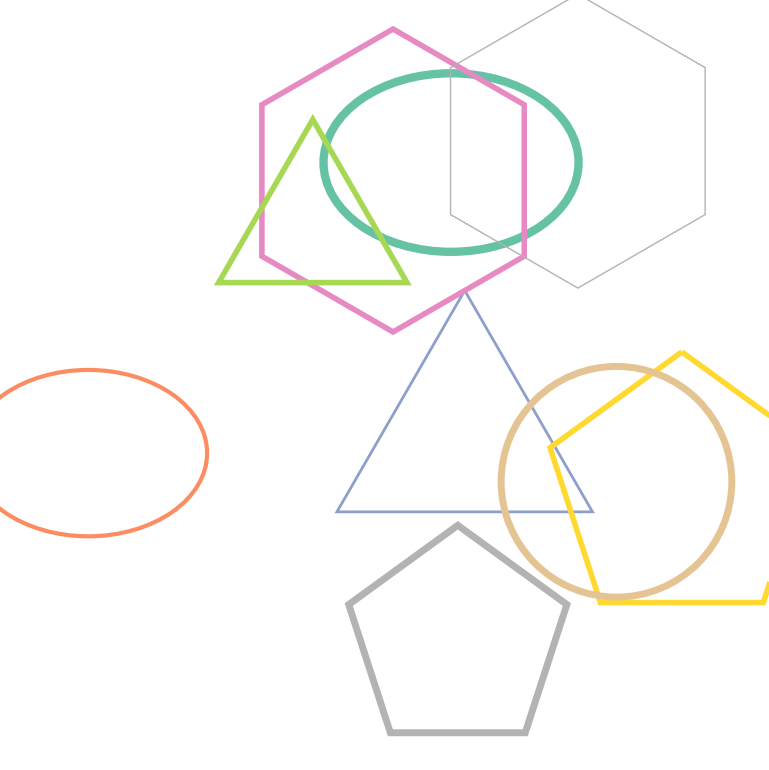[{"shape": "oval", "thickness": 3, "radius": 0.83, "center": [0.586, 0.789]}, {"shape": "oval", "thickness": 1.5, "radius": 0.77, "center": [0.115, 0.412]}, {"shape": "triangle", "thickness": 1, "radius": 0.96, "center": [0.604, 0.431]}, {"shape": "hexagon", "thickness": 2, "radius": 0.98, "center": [0.51, 0.766]}, {"shape": "triangle", "thickness": 2, "radius": 0.71, "center": [0.406, 0.704]}, {"shape": "pentagon", "thickness": 2, "radius": 0.9, "center": [0.886, 0.363]}, {"shape": "circle", "thickness": 2.5, "radius": 0.75, "center": [0.801, 0.374]}, {"shape": "pentagon", "thickness": 2.5, "radius": 0.74, "center": [0.595, 0.169]}, {"shape": "hexagon", "thickness": 0.5, "radius": 0.95, "center": [0.75, 0.817]}]